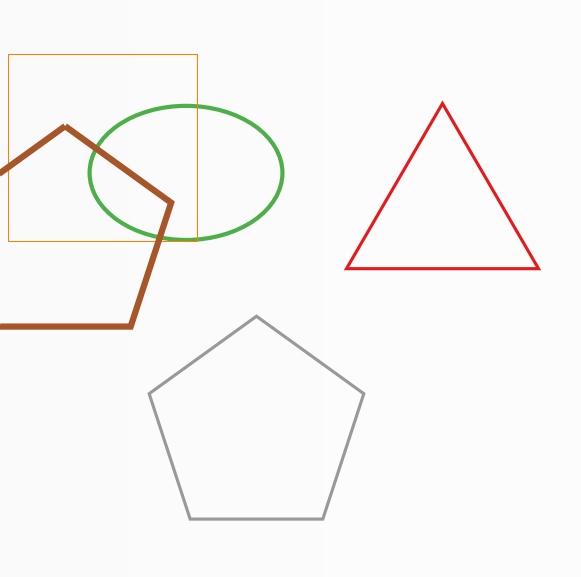[{"shape": "triangle", "thickness": 1.5, "radius": 0.95, "center": [0.761, 0.629]}, {"shape": "oval", "thickness": 2, "radius": 0.83, "center": [0.32, 0.7]}, {"shape": "square", "thickness": 0.5, "radius": 0.81, "center": [0.176, 0.744]}, {"shape": "pentagon", "thickness": 3, "radius": 0.96, "center": [0.112, 0.589]}, {"shape": "pentagon", "thickness": 1.5, "radius": 0.97, "center": [0.441, 0.257]}]